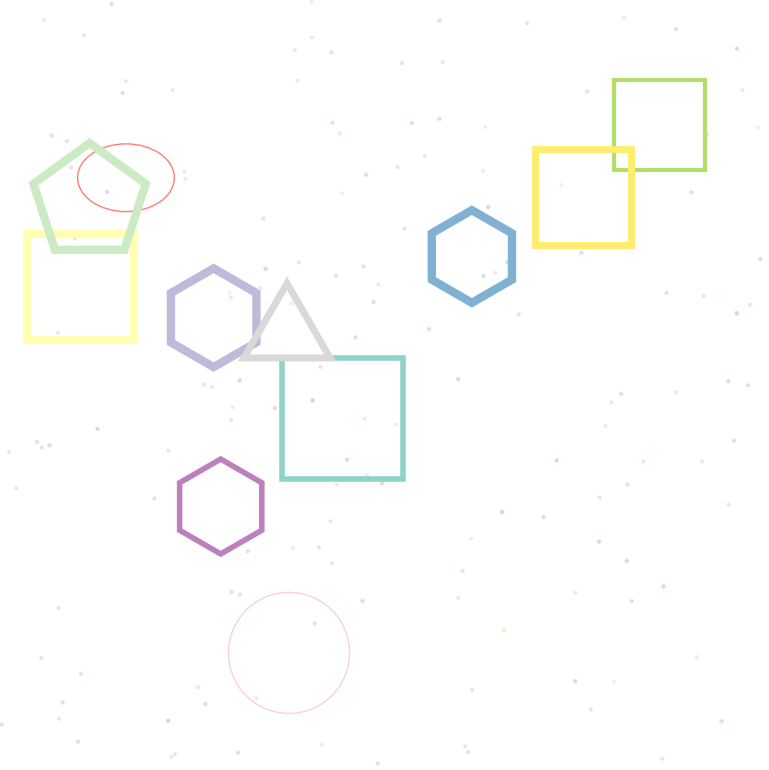[{"shape": "square", "thickness": 2, "radius": 0.39, "center": [0.444, 0.457]}, {"shape": "square", "thickness": 3, "radius": 0.35, "center": [0.104, 0.627]}, {"shape": "hexagon", "thickness": 3, "radius": 0.32, "center": [0.277, 0.587]}, {"shape": "oval", "thickness": 0.5, "radius": 0.31, "center": [0.164, 0.769]}, {"shape": "hexagon", "thickness": 3, "radius": 0.3, "center": [0.613, 0.667]}, {"shape": "square", "thickness": 1.5, "radius": 0.29, "center": [0.856, 0.838]}, {"shape": "circle", "thickness": 0.5, "radius": 0.39, "center": [0.375, 0.152]}, {"shape": "triangle", "thickness": 2.5, "radius": 0.32, "center": [0.373, 0.567]}, {"shape": "hexagon", "thickness": 2, "radius": 0.31, "center": [0.287, 0.342]}, {"shape": "pentagon", "thickness": 3, "radius": 0.38, "center": [0.116, 0.738]}, {"shape": "square", "thickness": 2.5, "radius": 0.31, "center": [0.757, 0.744]}]